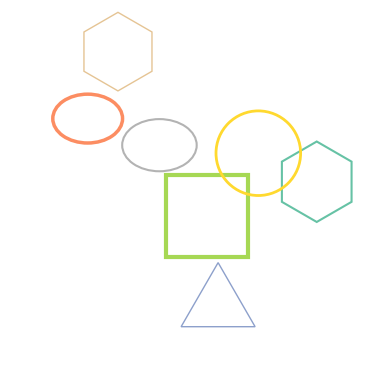[{"shape": "hexagon", "thickness": 1.5, "radius": 0.52, "center": [0.823, 0.528]}, {"shape": "oval", "thickness": 2.5, "radius": 0.45, "center": [0.228, 0.692]}, {"shape": "triangle", "thickness": 1, "radius": 0.55, "center": [0.567, 0.207]}, {"shape": "square", "thickness": 3, "radius": 0.53, "center": [0.537, 0.438]}, {"shape": "circle", "thickness": 2, "radius": 0.55, "center": [0.671, 0.602]}, {"shape": "hexagon", "thickness": 1, "radius": 0.51, "center": [0.306, 0.866]}, {"shape": "oval", "thickness": 1.5, "radius": 0.48, "center": [0.414, 0.623]}]